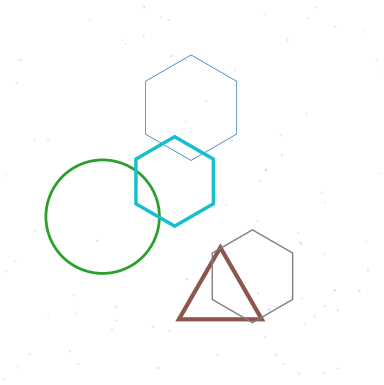[{"shape": "hexagon", "thickness": 0.5, "radius": 0.68, "center": [0.496, 0.72]}, {"shape": "circle", "thickness": 2, "radius": 0.74, "center": [0.267, 0.437]}, {"shape": "triangle", "thickness": 3, "radius": 0.62, "center": [0.572, 0.233]}, {"shape": "hexagon", "thickness": 1, "radius": 0.6, "center": [0.656, 0.282]}, {"shape": "hexagon", "thickness": 2.5, "radius": 0.58, "center": [0.454, 0.529]}]